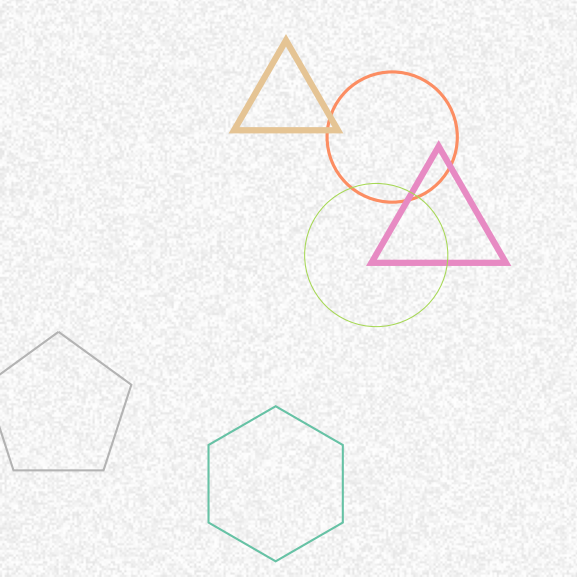[{"shape": "hexagon", "thickness": 1, "radius": 0.67, "center": [0.477, 0.161]}, {"shape": "circle", "thickness": 1.5, "radius": 0.56, "center": [0.679, 0.762]}, {"shape": "triangle", "thickness": 3, "radius": 0.67, "center": [0.76, 0.611]}, {"shape": "circle", "thickness": 0.5, "radius": 0.62, "center": [0.651, 0.557]}, {"shape": "triangle", "thickness": 3, "radius": 0.52, "center": [0.495, 0.825]}, {"shape": "pentagon", "thickness": 1, "radius": 0.66, "center": [0.101, 0.292]}]